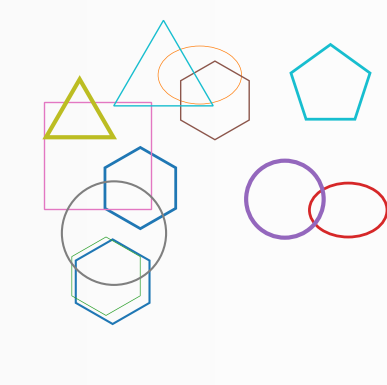[{"shape": "hexagon", "thickness": 1.5, "radius": 0.55, "center": [0.291, 0.268]}, {"shape": "hexagon", "thickness": 2, "radius": 0.53, "center": [0.362, 0.512]}, {"shape": "oval", "thickness": 0.5, "radius": 0.54, "center": [0.516, 0.805]}, {"shape": "hexagon", "thickness": 0.5, "radius": 0.51, "center": [0.274, 0.283]}, {"shape": "oval", "thickness": 2, "radius": 0.5, "center": [0.899, 0.454]}, {"shape": "circle", "thickness": 3, "radius": 0.5, "center": [0.735, 0.483]}, {"shape": "hexagon", "thickness": 1, "radius": 0.51, "center": [0.555, 0.739]}, {"shape": "square", "thickness": 1, "radius": 0.69, "center": [0.251, 0.596]}, {"shape": "circle", "thickness": 1.5, "radius": 0.67, "center": [0.294, 0.394]}, {"shape": "triangle", "thickness": 3, "radius": 0.5, "center": [0.206, 0.694]}, {"shape": "pentagon", "thickness": 2, "radius": 0.54, "center": [0.853, 0.777]}, {"shape": "triangle", "thickness": 1, "radius": 0.74, "center": [0.422, 0.799]}]